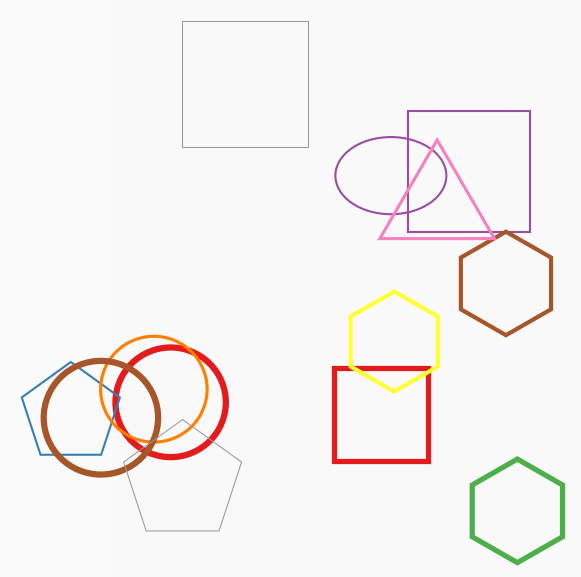[{"shape": "circle", "thickness": 3, "radius": 0.47, "center": [0.294, 0.303]}, {"shape": "square", "thickness": 2.5, "radius": 0.41, "center": [0.656, 0.281]}, {"shape": "pentagon", "thickness": 1, "radius": 0.44, "center": [0.122, 0.284]}, {"shape": "hexagon", "thickness": 2.5, "radius": 0.45, "center": [0.89, 0.115]}, {"shape": "oval", "thickness": 1, "radius": 0.48, "center": [0.672, 0.695]}, {"shape": "square", "thickness": 1, "radius": 0.53, "center": [0.807, 0.703]}, {"shape": "circle", "thickness": 1.5, "radius": 0.46, "center": [0.265, 0.325]}, {"shape": "hexagon", "thickness": 2, "radius": 0.43, "center": [0.678, 0.408]}, {"shape": "hexagon", "thickness": 2, "radius": 0.45, "center": [0.87, 0.508]}, {"shape": "circle", "thickness": 3, "radius": 0.49, "center": [0.174, 0.276]}, {"shape": "triangle", "thickness": 1.5, "radius": 0.57, "center": [0.752, 0.643]}, {"shape": "pentagon", "thickness": 0.5, "radius": 0.53, "center": [0.314, 0.166]}, {"shape": "square", "thickness": 0.5, "radius": 0.54, "center": [0.421, 0.854]}]